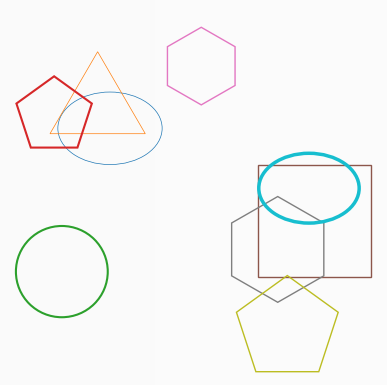[{"shape": "oval", "thickness": 0.5, "radius": 0.67, "center": [0.284, 0.667]}, {"shape": "triangle", "thickness": 0.5, "radius": 0.71, "center": [0.252, 0.724]}, {"shape": "circle", "thickness": 1.5, "radius": 0.59, "center": [0.16, 0.295]}, {"shape": "pentagon", "thickness": 1.5, "radius": 0.51, "center": [0.14, 0.699]}, {"shape": "square", "thickness": 1, "radius": 0.73, "center": [0.813, 0.426]}, {"shape": "hexagon", "thickness": 1, "radius": 0.5, "center": [0.519, 0.828]}, {"shape": "hexagon", "thickness": 1, "radius": 0.69, "center": [0.717, 0.352]}, {"shape": "pentagon", "thickness": 1, "radius": 0.69, "center": [0.741, 0.146]}, {"shape": "oval", "thickness": 2.5, "radius": 0.65, "center": [0.797, 0.511]}]